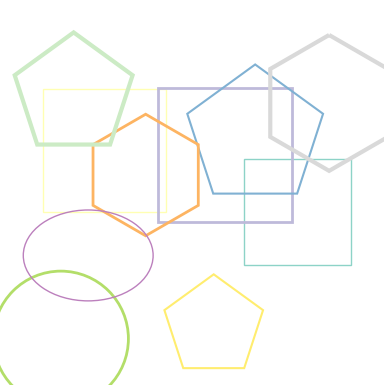[{"shape": "square", "thickness": 1, "radius": 0.69, "center": [0.773, 0.45]}, {"shape": "square", "thickness": 1, "radius": 0.8, "center": [0.271, 0.61]}, {"shape": "square", "thickness": 2, "radius": 0.87, "center": [0.584, 0.598]}, {"shape": "pentagon", "thickness": 1.5, "radius": 0.93, "center": [0.663, 0.647]}, {"shape": "hexagon", "thickness": 2, "radius": 0.79, "center": [0.378, 0.545]}, {"shape": "circle", "thickness": 2, "radius": 0.88, "center": [0.158, 0.12]}, {"shape": "hexagon", "thickness": 3, "radius": 0.88, "center": [0.855, 0.733]}, {"shape": "oval", "thickness": 1, "radius": 0.84, "center": [0.229, 0.337]}, {"shape": "pentagon", "thickness": 3, "radius": 0.8, "center": [0.191, 0.755]}, {"shape": "pentagon", "thickness": 1.5, "radius": 0.67, "center": [0.555, 0.153]}]